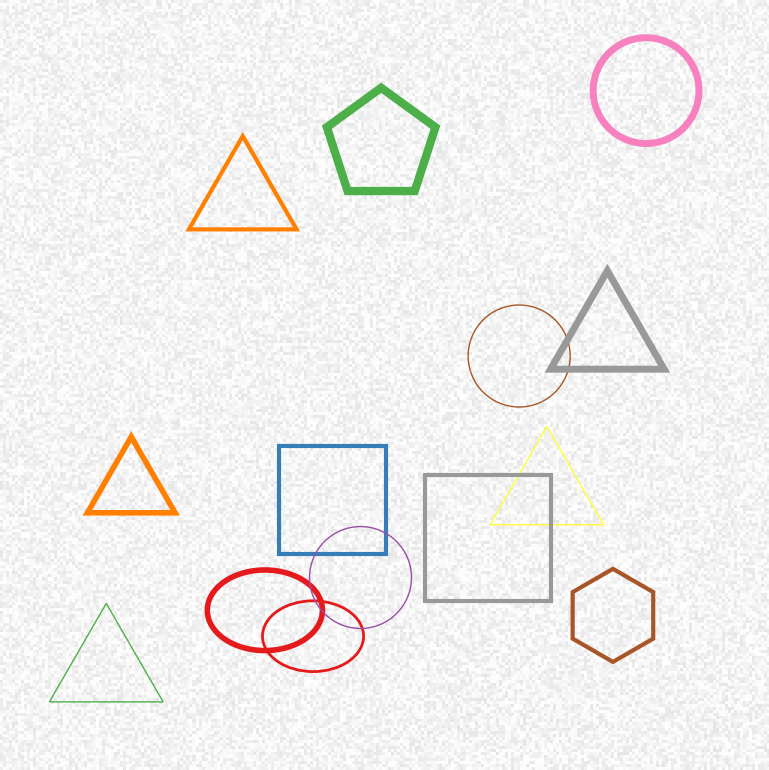[{"shape": "oval", "thickness": 1, "radius": 0.33, "center": [0.407, 0.174]}, {"shape": "oval", "thickness": 2, "radius": 0.37, "center": [0.344, 0.207]}, {"shape": "square", "thickness": 1.5, "radius": 0.35, "center": [0.432, 0.351]}, {"shape": "triangle", "thickness": 0.5, "radius": 0.43, "center": [0.138, 0.131]}, {"shape": "pentagon", "thickness": 3, "radius": 0.37, "center": [0.495, 0.812]}, {"shape": "circle", "thickness": 0.5, "radius": 0.33, "center": [0.468, 0.25]}, {"shape": "triangle", "thickness": 1.5, "radius": 0.4, "center": [0.315, 0.742]}, {"shape": "triangle", "thickness": 2, "radius": 0.33, "center": [0.17, 0.367]}, {"shape": "triangle", "thickness": 0.5, "radius": 0.43, "center": [0.71, 0.361]}, {"shape": "hexagon", "thickness": 1.5, "radius": 0.3, "center": [0.796, 0.201]}, {"shape": "circle", "thickness": 0.5, "radius": 0.33, "center": [0.674, 0.538]}, {"shape": "circle", "thickness": 2.5, "radius": 0.34, "center": [0.839, 0.882]}, {"shape": "triangle", "thickness": 2.5, "radius": 0.43, "center": [0.789, 0.563]}, {"shape": "square", "thickness": 1.5, "radius": 0.41, "center": [0.633, 0.301]}]